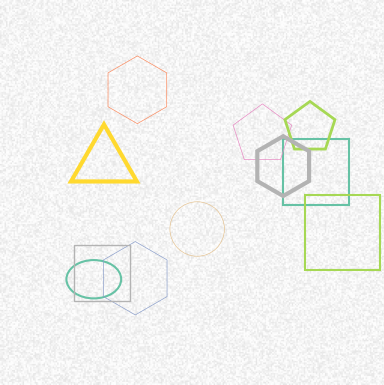[{"shape": "oval", "thickness": 1.5, "radius": 0.36, "center": [0.244, 0.275]}, {"shape": "square", "thickness": 1.5, "radius": 0.43, "center": [0.821, 0.554]}, {"shape": "hexagon", "thickness": 0.5, "radius": 0.44, "center": [0.357, 0.767]}, {"shape": "hexagon", "thickness": 0.5, "radius": 0.48, "center": [0.351, 0.277]}, {"shape": "pentagon", "thickness": 0.5, "radius": 0.4, "center": [0.682, 0.65]}, {"shape": "pentagon", "thickness": 2, "radius": 0.34, "center": [0.805, 0.668]}, {"shape": "square", "thickness": 1.5, "radius": 0.49, "center": [0.889, 0.395]}, {"shape": "triangle", "thickness": 3, "radius": 0.49, "center": [0.27, 0.578]}, {"shape": "circle", "thickness": 0.5, "radius": 0.35, "center": [0.512, 0.405]}, {"shape": "hexagon", "thickness": 3, "radius": 0.39, "center": [0.736, 0.569]}, {"shape": "square", "thickness": 1, "radius": 0.36, "center": [0.265, 0.291]}]